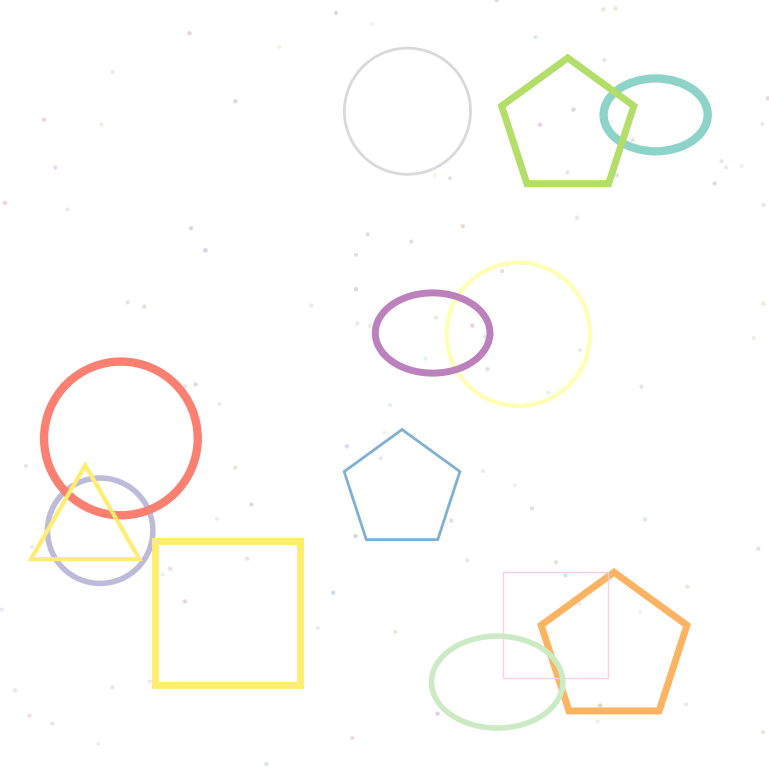[{"shape": "oval", "thickness": 3, "radius": 0.34, "center": [0.852, 0.851]}, {"shape": "circle", "thickness": 1.5, "radius": 0.47, "center": [0.673, 0.566]}, {"shape": "circle", "thickness": 2, "radius": 0.34, "center": [0.13, 0.311]}, {"shape": "circle", "thickness": 3, "radius": 0.5, "center": [0.157, 0.431]}, {"shape": "pentagon", "thickness": 1, "radius": 0.4, "center": [0.522, 0.363]}, {"shape": "pentagon", "thickness": 2.5, "radius": 0.5, "center": [0.797, 0.157]}, {"shape": "pentagon", "thickness": 2.5, "radius": 0.45, "center": [0.737, 0.835]}, {"shape": "square", "thickness": 0.5, "radius": 0.34, "center": [0.721, 0.188]}, {"shape": "circle", "thickness": 1, "radius": 0.41, "center": [0.529, 0.856]}, {"shape": "oval", "thickness": 2.5, "radius": 0.37, "center": [0.562, 0.568]}, {"shape": "oval", "thickness": 2, "radius": 0.43, "center": [0.646, 0.114]}, {"shape": "triangle", "thickness": 1.5, "radius": 0.41, "center": [0.111, 0.315]}, {"shape": "square", "thickness": 2.5, "radius": 0.47, "center": [0.295, 0.204]}]